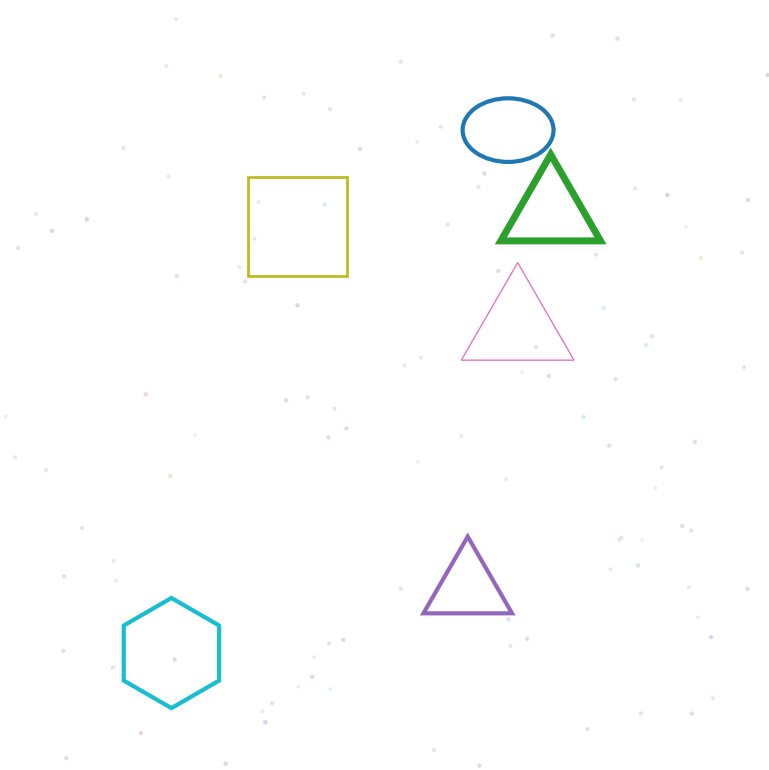[{"shape": "oval", "thickness": 1.5, "radius": 0.3, "center": [0.66, 0.831]}, {"shape": "triangle", "thickness": 2.5, "radius": 0.37, "center": [0.715, 0.725]}, {"shape": "triangle", "thickness": 1.5, "radius": 0.33, "center": [0.607, 0.237]}, {"shape": "triangle", "thickness": 0.5, "radius": 0.42, "center": [0.672, 0.574]}, {"shape": "square", "thickness": 1, "radius": 0.32, "center": [0.386, 0.706]}, {"shape": "hexagon", "thickness": 1.5, "radius": 0.36, "center": [0.223, 0.152]}]